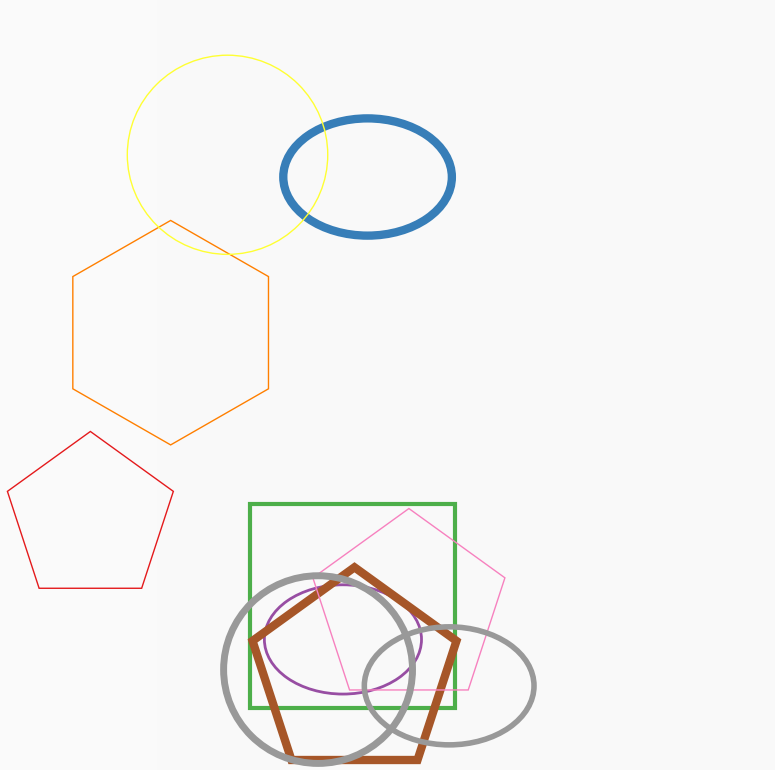[{"shape": "pentagon", "thickness": 0.5, "radius": 0.56, "center": [0.117, 0.327]}, {"shape": "oval", "thickness": 3, "radius": 0.54, "center": [0.474, 0.77]}, {"shape": "square", "thickness": 1.5, "radius": 0.66, "center": [0.455, 0.213]}, {"shape": "oval", "thickness": 1, "radius": 0.51, "center": [0.443, 0.17]}, {"shape": "hexagon", "thickness": 0.5, "radius": 0.73, "center": [0.22, 0.568]}, {"shape": "circle", "thickness": 0.5, "radius": 0.65, "center": [0.294, 0.799]}, {"shape": "pentagon", "thickness": 3, "radius": 0.69, "center": [0.457, 0.125]}, {"shape": "pentagon", "thickness": 0.5, "radius": 0.65, "center": [0.528, 0.209]}, {"shape": "circle", "thickness": 2.5, "radius": 0.61, "center": [0.41, 0.13]}, {"shape": "oval", "thickness": 2, "radius": 0.55, "center": [0.58, 0.109]}]